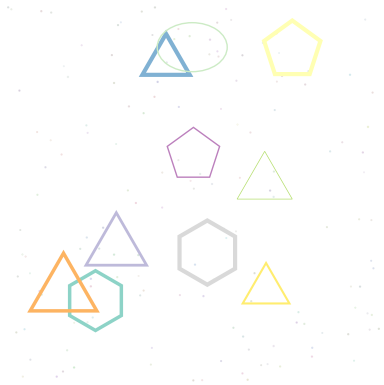[{"shape": "hexagon", "thickness": 2.5, "radius": 0.39, "center": [0.248, 0.219]}, {"shape": "pentagon", "thickness": 3, "radius": 0.38, "center": [0.759, 0.87]}, {"shape": "triangle", "thickness": 2, "radius": 0.45, "center": [0.302, 0.357]}, {"shape": "triangle", "thickness": 3, "radius": 0.36, "center": [0.431, 0.841]}, {"shape": "triangle", "thickness": 2.5, "radius": 0.5, "center": [0.165, 0.242]}, {"shape": "triangle", "thickness": 0.5, "radius": 0.41, "center": [0.688, 0.524]}, {"shape": "hexagon", "thickness": 3, "radius": 0.42, "center": [0.538, 0.344]}, {"shape": "pentagon", "thickness": 1, "radius": 0.36, "center": [0.502, 0.598]}, {"shape": "oval", "thickness": 1, "radius": 0.45, "center": [0.499, 0.877]}, {"shape": "triangle", "thickness": 1.5, "radius": 0.35, "center": [0.691, 0.247]}]